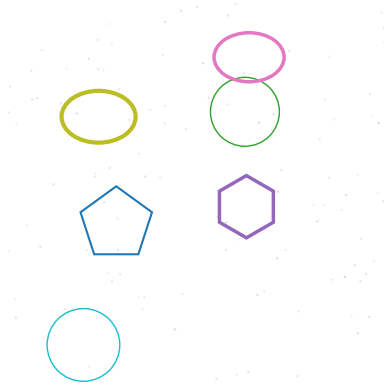[{"shape": "pentagon", "thickness": 1.5, "radius": 0.49, "center": [0.302, 0.419]}, {"shape": "circle", "thickness": 1, "radius": 0.45, "center": [0.636, 0.71]}, {"shape": "hexagon", "thickness": 2.5, "radius": 0.4, "center": [0.64, 0.463]}, {"shape": "oval", "thickness": 2.5, "radius": 0.45, "center": [0.647, 0.851]}, {"shape": "oval", "thickness": 3, "radius": 0.48, "center": [0.256, 0.697]}, {"shape": "circle", "thickness": 1, "radius": 0.47, "center": [0.217, 0.104]}]